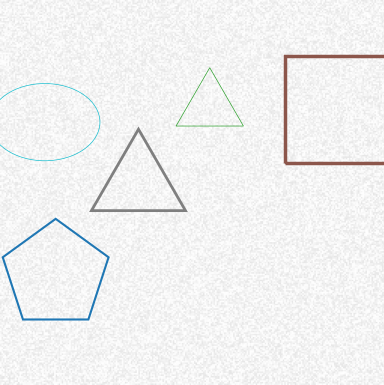[{"shape": "pentagon", "thickness": 1.5, "radius": 0.72, "center": [0.145, 0.287]}, {"shape": "triangle", "thickness": 0.5, "radius": 0.51, "center": [0.545, 0.723]}, {"shape": "square", "thickness": 2.5, "radius": 0.7, "center": [0.88, 0.716]}, {"shape": "triangle", "thickness": 2, "radius": 0.7, "center": [0.36, 0.523]}, {"shape": "oval", "thickness": 0.5, "radius": 0.72, "center": [0.116, 0.683]}]